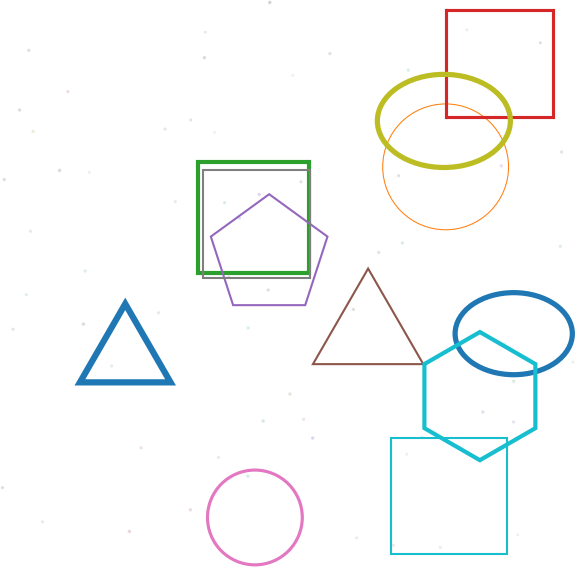[{"shape": "triangle", "thickness": 3, "radius": 0.45, "center": [0.217, 0.382]}, {"shape": "oval", "thickness": 2.5, "radius": 0.51, "center": [0.89, 0.421]}, {"shape": "circle", "thickness": 0.5, "radius": 0.54, "center": [0.772, 0.71]}, {"shape": "square", "thickness": 2, "radius": 0.48, "center": [0.439, 0.623]}, {"shape": "square", "thickness": 1.5, "radius": 0.46, "center": [0.865, 0.89]}, {"shape": "pentagon", "thickness": 1, "radius": 0.53, "center": [0.466, 0.557]}, {"shape": "triangle", "thickness": 1, "radius": 0.55, "center": [0.637, 0.424]}, {"shape": "circle", "thickness": 1.5, "radius": 0.41, "center": [0.441, 0.103]}, {"shape": "square", "thickness": 1, "radius": 0.47, "center": [0.444, 0.612]}, {"shape": "oval", "thickness": 2.5, "radius": 0.58, "center": [0.769, 0.79]}, {"shape": "square", "thickness": 1, "radius": 0.5, "center": [0.777, 0.141]}, {"shape": "hexagon", "thickness": 2, "radius": 0.55, "center": [0.831, 0.313]}]